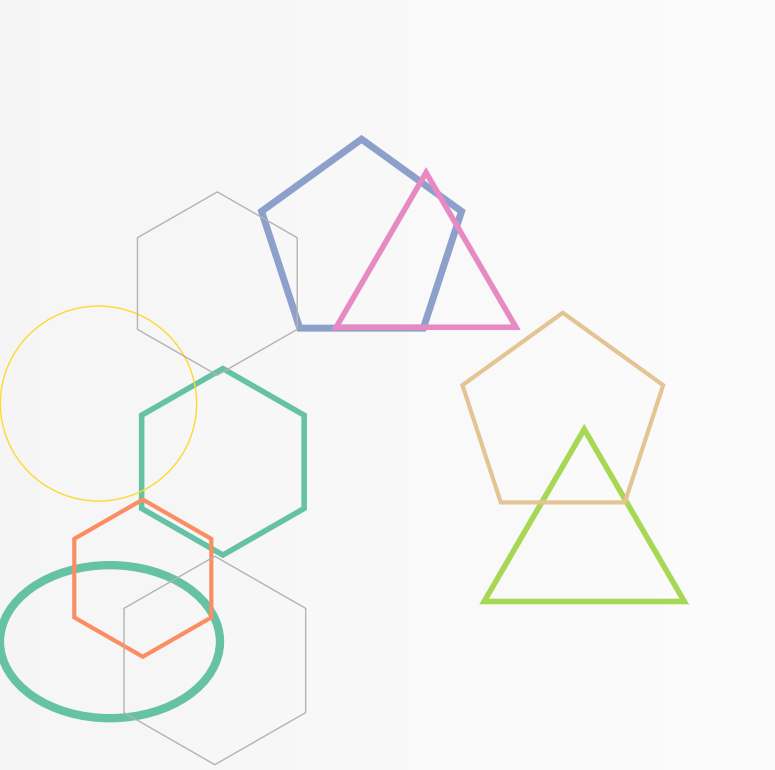[{"shape": "oval", "thickness": 3, "radius": 0.71, "center": [0.142, 0.167]}, {"shape": "hexagon", "thickness": 2, "radius": 0.61, "center": [0.288, 0.4]}, {"shape": "hexagon", "thickness": 1.5, "radius": 0.51, "center": [0.184, 0.249]}, {"shape": "pentagon", "thickness": 2.5, "radius": 0.68, "center": [0.467, 0.684]}, {"shape": "triangle", "thickness": 2, "radius": 0.67, "center": [0.55, 0.642]}, {"shape": "triangle", "thickness": 2, "radius": 0.75, "center": [0.754, 0.293]}, {"shape": "circle", "thickness": 0.5, "radius": 0.63, "center": [0.127, 0.476]}, {"shape": "pentagon", "thickness": 1.5, "radius": 0.68, "center": [0.726, 0.458]}, {"shape": "hexagon", "thickness": 0.5, "radius": 0.68, "center": [0.277, 0.142]}, {"shape": "hexagon", "thickness": 0.5, "radius": 0.6, "center": [0.28, 0.632]}]